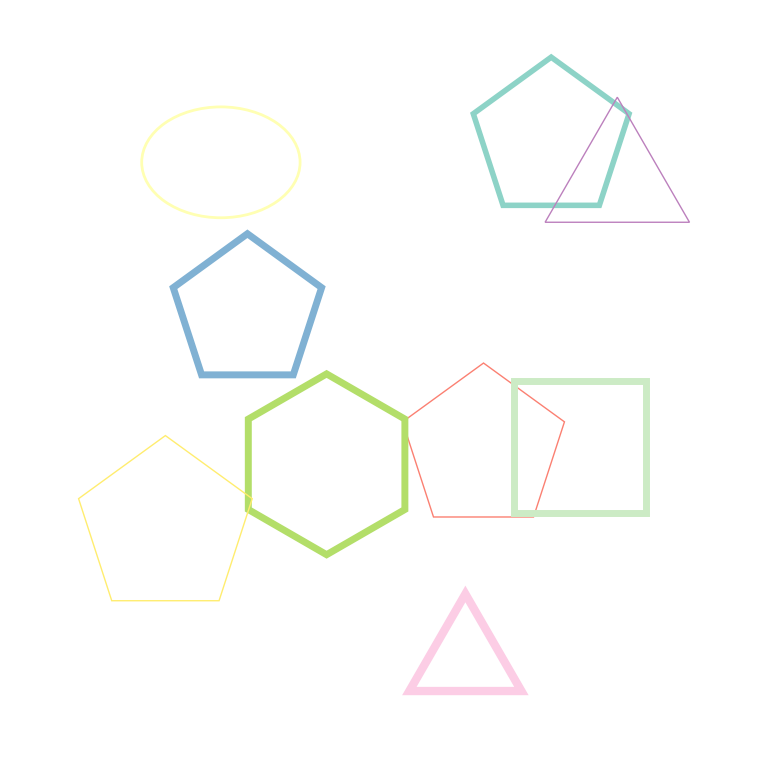[{"shape": "pentagon", "thickness": 2, "radius": 0.53, "center": [0.716, 0.819]}, {"shape": "oval", "thickness": 1, "radius": 0.51, "center": [0.287, 0.789]}, {"shape": "pentagon", "thickness": 0.5, "radius": 0.55, "center": [0.628, 0.418]}, {"shape": "pentagon", "thickness": 2.5, "radius": 0.51, "center": [0.321, 0.595]}, {"shape": "hexagon", "thickness": 2.5, "radius": 0.59, "center": [0.424, 0.397]}, {"shape": "triangle", "thickness": 3, "radius": 0.42, "center": [0.604, 0.145]}, {"shape": "triangle", "thickness": 0.5, "radius": 0.54, "center": [0.802, 0.765]}, {"shape": "square", "thickness": 2.5, "radius": 0.43, "center": [0.753, 0.42]}, {"shape": "pentagon", "thickness": 0.5, "radius": 0.59, "center": [0.215, 0.316]}]